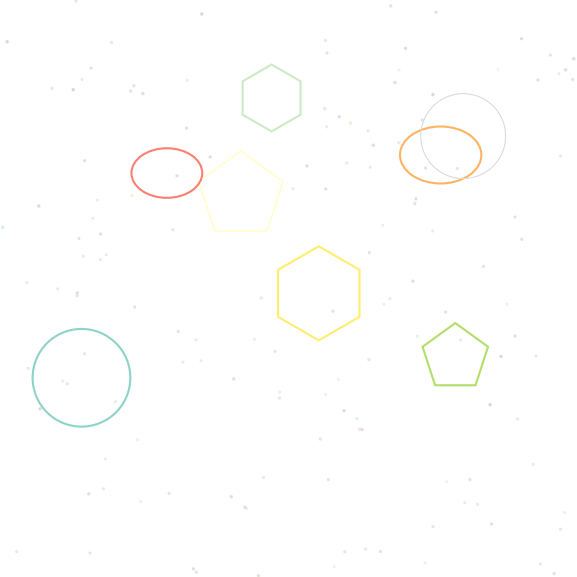[{"shape": "circle", "thickness": 1, "radius": 0.42, "center": [0.141, 0.345]}, {"shape": "pentagon", "thickness": 0.5, "radius": 0.38, "center": [0.417, 0.661]}, {"shape": "oval", "thickness": 1, "radius": 0.31, "center": [0.289, 0.699]}, {"shape": "oval", "thickness": 1, "radius": 0.35, "center": [0.763, 0.731]}, {"shape": "pentagon", "thickness": 1, "radius": 0.3, "center": [0.788, 0.38]}, {"shape": "circle", "thickness": 0.5, "radius": 0.37, "center": [0.802, 0.763]}, {"shape": "hexagon", "thickness": 1, "radius": 0.29, "center": [0.47, 0.829]}, {"shape": "hexagon", "thickness": 1, "radius": 0.41, "center": [0.552, 0.491]}]